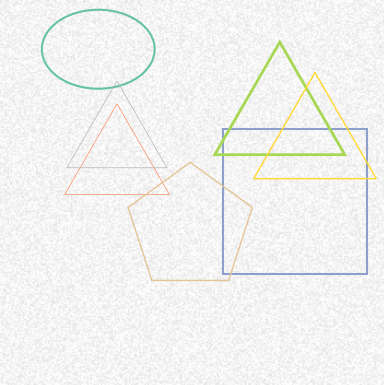[{"shape": "oval", "thickness": 1.5, "radius": 0.73, "center": [0.255, 0.872]}, {"shape": "triangle", "thickness": 0.5, "radius": 0.78, "center": [0.304, 0.573]}, {"shape": "square", "thickness": 1.5, "radius": 0.94, "center": [0.767, 0.477]}, {"shape": "triangle", "thickness": 2, "radius": 0.97, "center": [0.727, 0.696]}, {"shape": "triangle", "thickness": 1, "radius": 0.92, "center": [0.818, 0.628]}, {"shape": "pentagon", "thickness": 1, "radius": 0.85, "center": [0.494, 0.409]}, {"shape": "triangle", "thickness": 0.5, "radius": 0.75, "center": [0.304, 0.639]}]